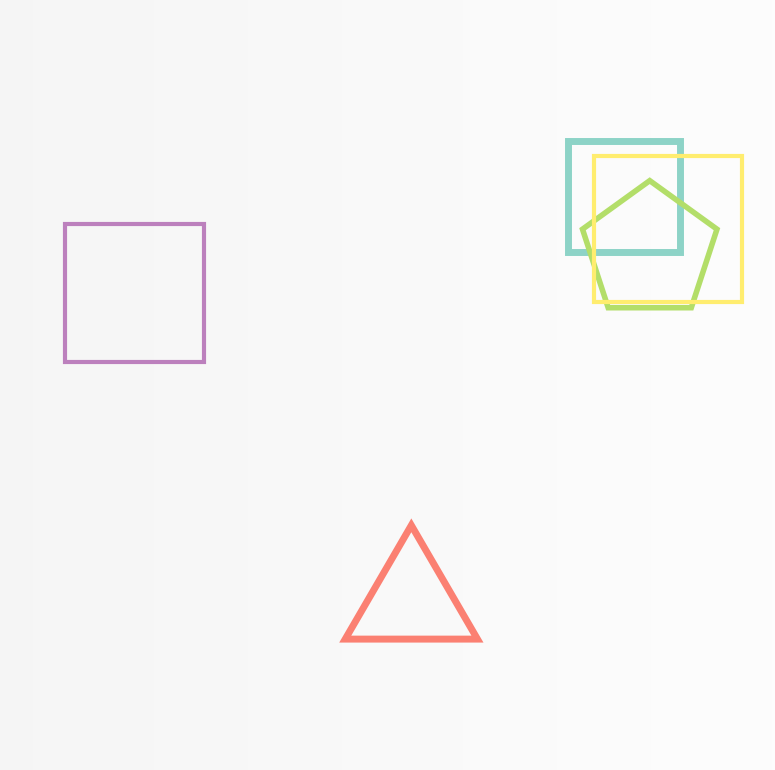[{"shape": "square", "thickness": 2.5, "radius": 0.36, "center": [0.806, 0.744]}, {"shape": "triangle", "thickness": 2.5, "radius": 0.49, "center": [0.531, 0.219]}, {"shape": "pentagon", "thickness": 2, "radius": 0.46, "center": [0.838, 0.674]}, {"shape": "square", "thickness": 1.5, "radius": 0.45, "center": [0.174, 0.619]}, {"shape": "square", "thickness": 1.5, "radius": 0.48, "center": [0.862, 0.702]}]